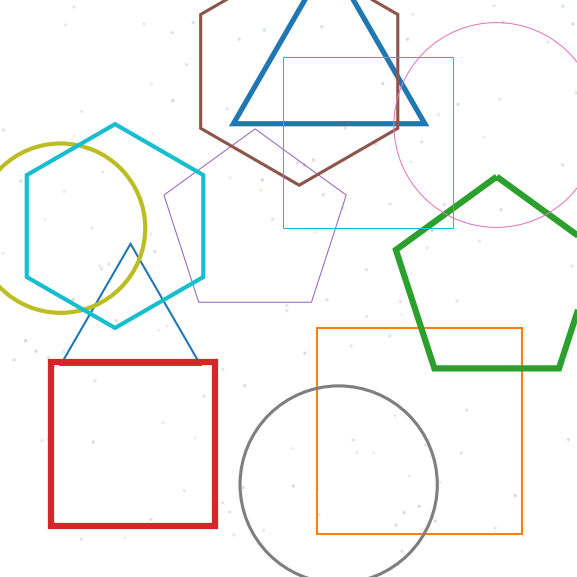[{"shape": "triangle", "thickness": 1, "radius": 0.7, "center": [0.226, 0.437]}, {"shape": "triangle", "thickness": 2.5, "radius": 0.96, "center": [0.57, 0.881]}, {"shape": "square", "thickness": 1, "radius": 0.89, "center": [0.727, 0.253]}, {"shape": "pentagon", "thickness": 3, "radius": 0.92, "center": [0.86, 0.51]}, {"shape": "square", "thickness": 3, "radius": 0.71, "center": [0.231, 0.23]}, {"shape": "pentagon", "thickness": 0.5, "radius": 0.83, "center": [0.442, 0.61]}, {"shape": "hexagon", "thickness": 1.5, "radius": 0.99, "center": [0.518, 0.876]}, {"shape": "circle", "thickness": 0.5, "radius": 0.89, "center": [0.859, 0.783]}, {"shape": "circle", "thickness": 1.5, "radius": 0.85, "center": [0.586, 0.16]}, {"shape": "circle", "thickness": 2, "radius": 0.73, "center": [0.105, 0.604]}, {"shape": "hexagon", "thickness": 2, "radius": 0.88, "center": [0.199, 0.608]}, {"shape": "square", "thickness": 0.5, "radius": 0.74, "center": [0.638, 0.752]}]